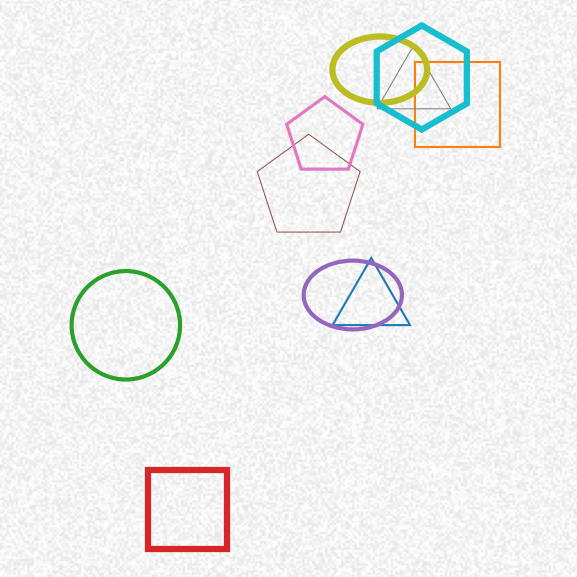[{"shape": "triangle", "thickness": 1, "radius": 0.39, "center": [0.643, 0.475]}, {"shape": "square", "thickness": 1, "radius": 0.37, "center": [0.793, 0.818]}, {"shape": "circle", "thickness": 2, "radius": 0.47, "center": [0.218, 0.436]}, {"shape": "square", "thickness": 3, "radius": 0.34, "center": [0.324, 0.116]}, {"shape": "oval", "thickness": 2, "radius": 0.43, "center": [0.611, 0.488]}, {"shape": "pentagon", "thickness": 0.5, "radius": 0.47, "center": [0.535, 0.673]}, {"shape": "pentagon", "thickness": 1.5, "radius": 0.35, "center": [0.562, 0.762]}, {"shape": "triangle", "thickness": 0.5, "radius": 0.37, "center": [0.717, 0.848]}, {"shape": "oval", "thickness": 3, "radius": 0.41, "center": [0.658, 0.879]}, {"shape": "hexagon", "thickness": 3, "radius": 0.45, "center": [0.73, 0.865]}]